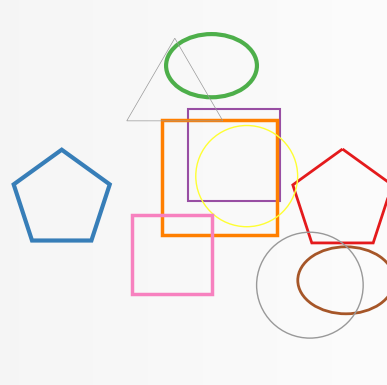[{"shape": "pentagon", "thickness": 2, "radius": 0.67, "center": [0.884, 0.478]}, {"shape": "pentagon", "thickness": 3, "radius": 0.65, "center": [0.159, 0.481]}, {"shape": "oval", "thickness": 3, "radius": 0.59, "center": [0.546, 0.829]}, {"shape": "square", "thickness": 1.5, "radius": 0.59, "center": [0.604, 0.597]}, {"shape": "square", "thickness": 2.5, "radius": 0.74, "center": [0.566, 0.538]}, {"shape": "circle", "thickness": 1, "radius": 0.66, "center": [0.637, 0.543]}, {"shape": "oval", "thickness": 2, "radius": 0.62, "center": [0.893, 0.272]}, {"shape": "square", "thickness": 2.5, "radius": 0.51, "center": [0.444, 0.34]}, {"shape": "triangle", "thickness": 0.5, "radius": 0.72, "center": [0.451, 0.758]}, {"shape": "circle", "thickness": 1, "radius": 0.69, "center": [0.8, 0.259]}]